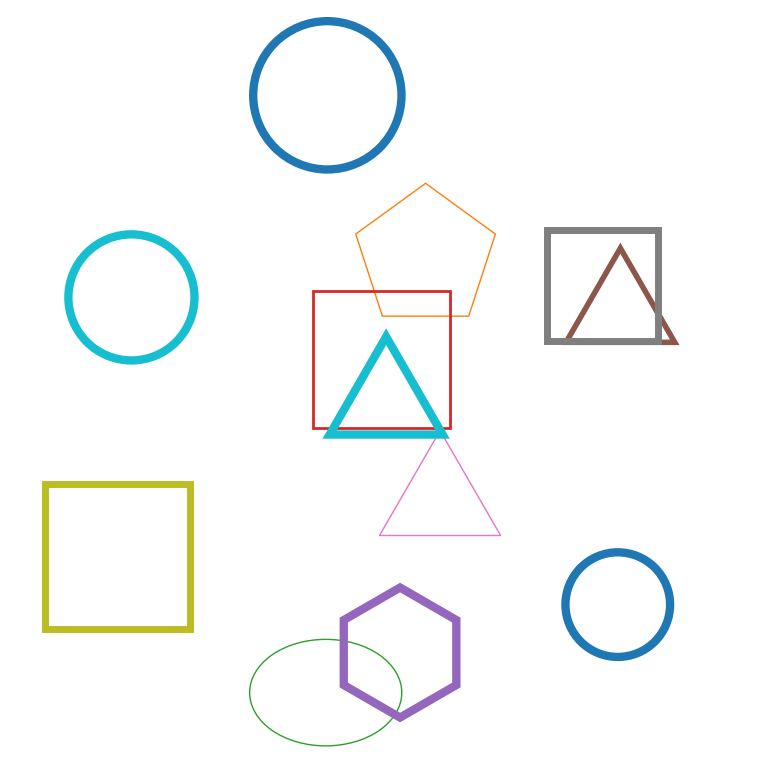[{"shape": "circle", "thickness": 3, "radius": 0.48, "center": [0.425, 0.876]}, {"shape": "circle", "thickness": 3, "radius": 0.34, "center": [0.802, 0.215]}, {"shape": "pentagon", "thickness": 0.5, "radius": 0.48, "center": [0.553, 0.667]}, {"shape": "oval", "thickness": 0.5, "radius": 0.49, "center": [0.423, 0.1]}, {"shape": "square", "thickness": 1, "radius": 0.44, "center": [0.496, 0.533]}, {"shape": "hexagon", "thickness": 3, "radius": 0.42, "center": [0.52, 0.153]}, {"shape": "triangle", "thickness": 2, "radius": 0.41, "center": [0.806, 0.596]}, {"shape": "triangle", "thickness": 0.5, "radius": 0.45, "center": [0.572, 0.35]}, {"shape": "square", "thickness": 2.5, "radius": 0.36, "center": [0.783, 0.63]}, {"shape": "square", "thickness": 2.5, "radius": 0.47, "center": [0.153, 0.277]}, {"shape": "circle", "thickness": 3, "radius": 0.41, "center": [0.171, 0.614]}, {"shape": "triangle", "thickness": 3, "radius": 0.42, "center": [0.501, 0.478]}]